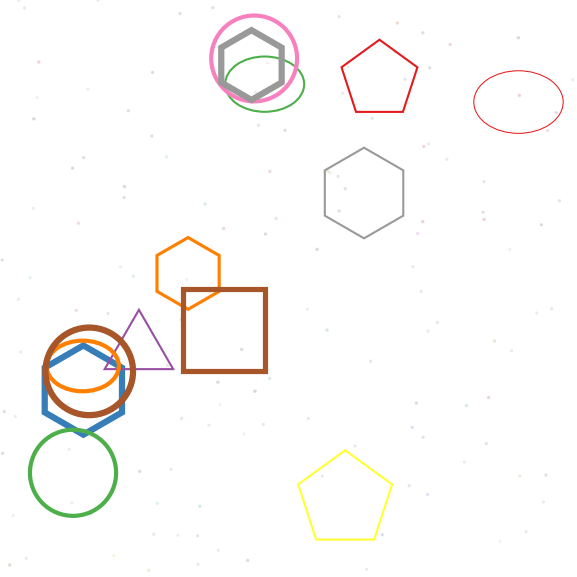[{"shape": "oval", "thickness": 0.5, "radius": 0.39, "center": [0.898, 0.822]}, {"shape": "pentagon", "thickness": 1, "radius": 0.35, "center": [0.657, 0.861]}, {"shape": "hexagon", "thickness": 3, "radius": 0.39, "center": [0.144, 0.324]}, {"shape": "circle", "thickness": 2, "radius": 0.37, "center": [0.126, 0.18]}, {"shape": "oval", "thickness": 1, "radius": 0.34, "center": [0.458, 0.853]}, {"shape": "triangle", "thickness": 1, "radius": 0.34, "center": [0.241, 0.394]}, {"shape": "oval", "thickness": 2, "radius": 0.31, "center": [0.143, 0.365]}, {"shape": "hexagon", "thickness": 1.5, "radius": 0.31, "center": [0.326, 0.526]}, {"shape": "pentagon", "thickness": 1, "radius": 0.43, "center": [0.598, 0.134]}, {"shape": "circle", "thickness": 3, "radius": 0.38, "center": [0.155, 0.356]}, {"shape": "square", "thickness": 2.5, "radius": 0.35, "center": [0.388, 0.428]}, {"shape": "circle", "thickness": 2, "radius": 0.37, "center": [0.44, 0.898]}, {"shape": "hexagon", "thickness": 3, "radius": 0.3, "center": [0.435, 0.886]}, {"shape": "hexagon", "thickness": 1, "radius": 0.39, "center": [0.63, 0.665]}]